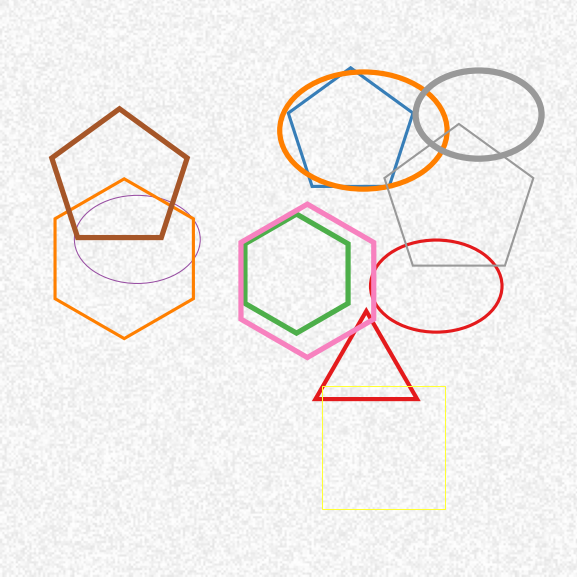[{"shape": "triangle", "thickness": 2, "radius": 0.51, "center": [0.634, 0.359]}, {"shape": "oval", "thickness": 1.5, "radius": 0.57, "center": [0.755, 0.504]}, {"shape": "pentagon", "thickness": 1.5, "radius": 0.57, "center": [0.607, 0.768]}, {"shape": "hexagon", "thickness": 2.5, "radius": 0.52, "center": [0.513, 0.525]}, {"shape": "oval", "thickness": 0.5, "radius": 0.54, "center": [0.238, 0.585]}, {"shape": "hexagon", "thickness": 1.5, "radius": 0.69, "center": [0.215, 0.551]}, {"shape": "oval", "thickness": 2.5, "radius": 0.72, "center": [0.629, 0.773]}, {"shape": "square", "thickness": 0.5, "radius": 0.53, "center": [0.664, 0.224]}, {"shape": "pentagon", "thickness": 2.5, "radius": 0.62, "center": [0.207, 0.687]}, {"shape": "hexagon", "thickness": 2.5, "radius": 0.66, "center": [0.532, 0.513]}, {"shape": "pentagon", "thickness": 1, "radius": 0.68, "center": [0.795, 0.649]}, {"shape": "oval", "thickness": 3, "radius": 0.55, "center": [0.829, 0.801]}]